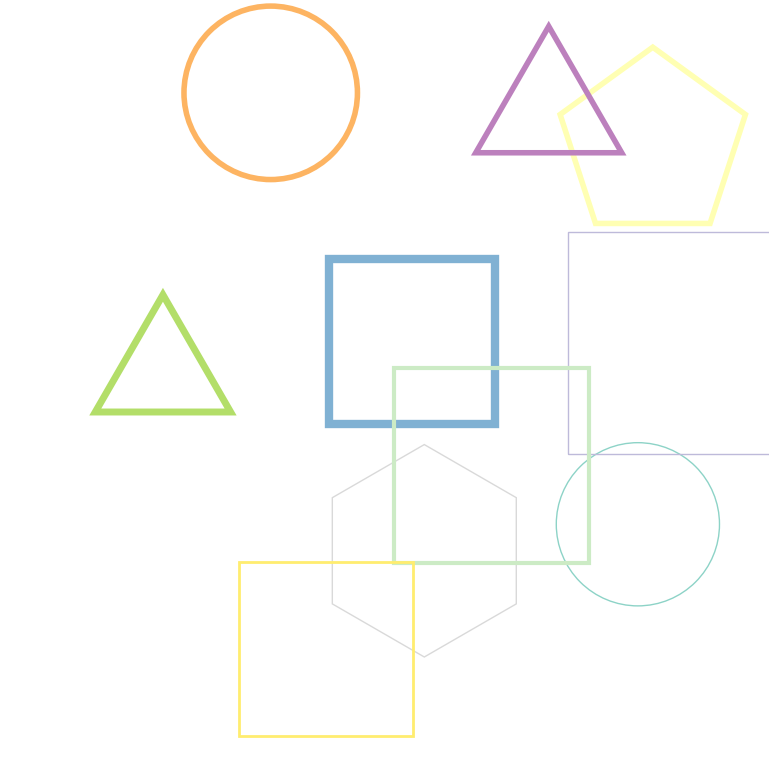[{"shape": "circle", "thickness": 0.5, "radius": 0.53, "center": [0.828, 0.319]}, {"shape": "pentagon", "thickness": 2, "radius": 0.63, "center": [0.848, 0.812]}, {"shape": "square", "thickness": 0.5, "radius": 0.72, "center": [0.882, 0.555]}, {"shape": "square", "thickness": 3, "radius": 0.54, "center": [0.535, 0.556]}, {"shape": "circle", "thickness": 2, "radius": 0.56, "center": [0.352, 0.879]}, {"shape": "triangle", "thickness": 2.5, "radius": 0.51, "center": [0.212, 0.516]}, {"shape": "hexagon", "thickness": 0.5, "radius": 0.69, "center": [0.551, 0.285]}, {"shape": "triangle", "thickness": 2, "radius": 0.55, "center": [0.713, 0.856]}, {"shape": "square", "thickness": 1.5, "radius": 0.63, "center": [0.638, 0.395]}, {"shape": "square", "thickness": 1, "radius": 0.57, "center": [0.424, 0.157]}]